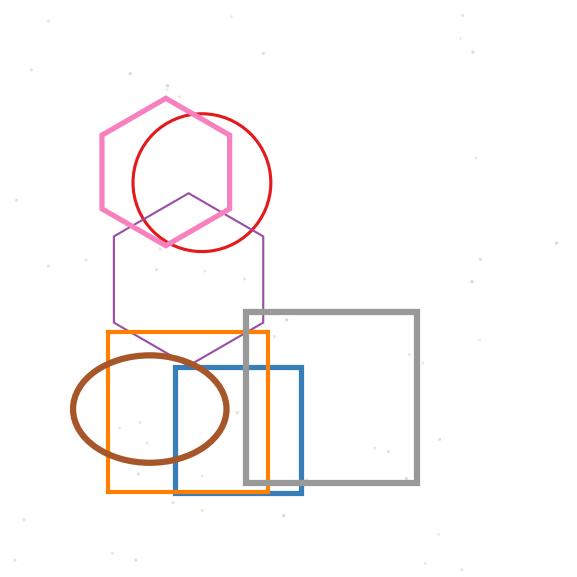[{"shape": "circle", "thickness": 1.5, "radius": 0.6, "center": [0.35, 0.683]}, {"shape": "square", "thickness": 2.5, "radius": 0.54, "center": [0.412, 0.254]}, {"shape": "hexagon", "thickness": 1, "radius": 0.75, "center": [0.327, 0.515]}, {"shape": "square", "thickness": 2, "radius": 0.69, "center": [0.326, 0.285]}, {"shape": "oval", "thickness": 3, "radius": 0.66, "center": [0.259, 0.291]}, {"shape": "hexagon", "thickness": 2.5, "radius": 0.64, "center": [0.287, 0.701]}, {"shape": "square", "thickness": 3, "radius": 0.74, "center": [0.575, 0.31]}]